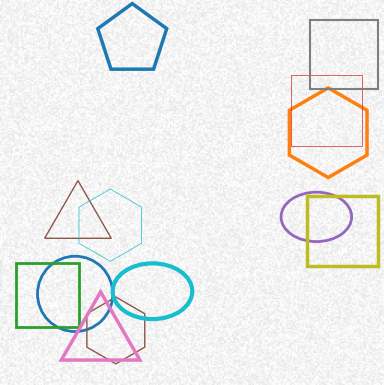[{"shape": "pentagon", "thickness": 2.5, "radius": 0.47, "center": [0.344, 0.896]}, {"shape": "circle", "thickness": 2, "radius": 0.49, "center": [0.195, 0.237]}, {"shape": "hexagon", "thickness": 2.5, "radius": 0.58, "center": [0.852, 0.655]}, {"shape": "square", "thickness": 2, "radius": 0.41, "center": [0.124, 0.233]}, {"shape": "square", "thickness": 0.5, "radius": 0.46, "center": [0.848, 0.713]}, {"shape": "oval", "thickness": 2, "radius": 0.46, "center": [0.822, 0.437]}, {"shape": "triangle", "thickness": 1, "radius": 0.5, "center": [0.203, 0.431]}, {"shape": "hexagon", "thickness": 1, "radius": 0.43, "center": [0.301, 0.142]}, {"shape": "triangle", "thickness": 2.5, "radius": 0.59, "center": [0.261, 0.124]}, {"shape": "square", "thickness": 1.5, "radius": 0.45, "center": [0.893, 0.859]}, {"shape": "square", "thickness": 2.5, "radius": 0.46, "center": [0.89, 0.4]}, {"shape": "hexagon", "thickness": 0.5, "radius": 0.47, "center": [0.286, 0.415]}, {"shape": "oval", "thickness": 3, "radius": 0.52, "center": [0.396, 0.244]}]